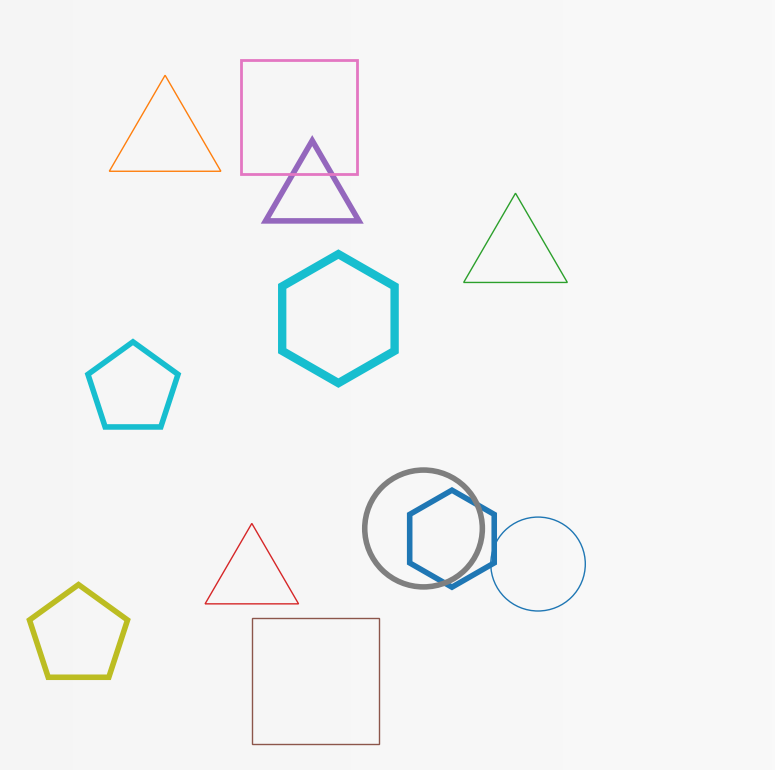[{"shape": "circle", "thickness": 0.5, "radius": 0.3, "center": [0.694, 0.267]}, {"shape": "hexagon", "thickness": 2, "radius": 0.31, "center": [0.583, 0.3]}, {"shape": "triangle", "thickness": 0.5, "radius": 0.42, "center": [0.213, 0.819]}, {"shape": "triangle", "thickness": 0.5, "radius": 0.39, "center": [0.665, 0.672]}, {"shape": "triangle", "thickness": 0.5, "radius": 0.35, "center": [0.325, 0.251]}, {"shape": "triangle", "thickness": 2, "radius": 0.35, "center": [0.403, 0.748]}, {"shape": "square", "thickness": 0.5, "radius": 0.41, "center": [0.407, 0.115]}, {"shape": "square", "thickness": 1, "radius": 0.37, "center": [0.386, 0.848]}, {"shape": "circle", "thickness": 2, "radius": 0.38, "center": [0.547, 0.314]}, {"shape": "pentagon", "thickness": 2, "radius": 0.33, "center": [0.101, 0.174]}, {"shape": "pentagon", "thickness": 2, "radius": 0.31, "center": [0.172, 0.495]}, {"shape": "hexagon", "thickness": 3, "radius": 0.42, "center": [0.437, 0.586]}]